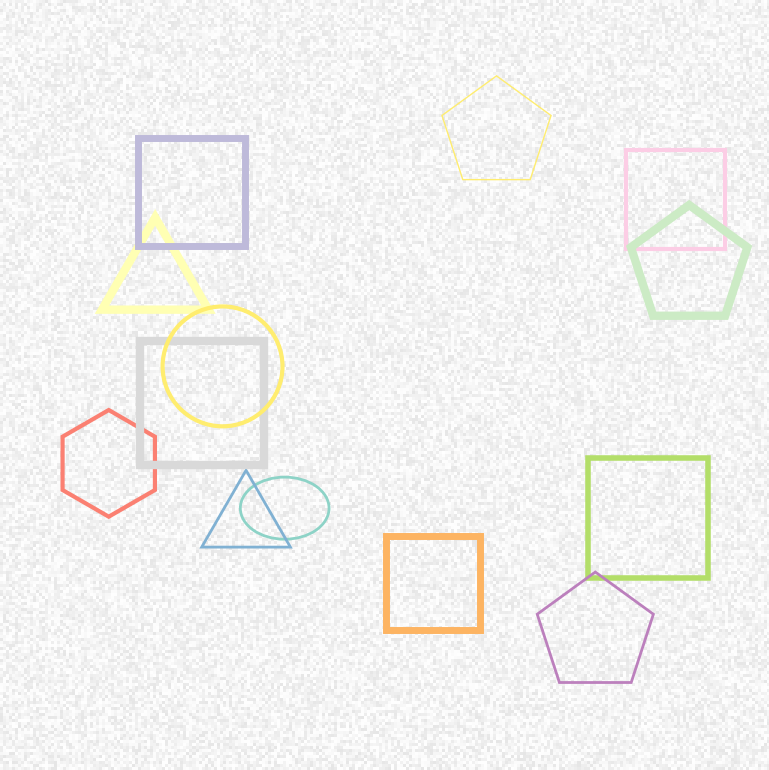[{"shape": "oval", "thickness": 1, "radius": 0.29, "center": [0.37, 0.34]}, {"shape": "triangle", "thickness": 3, "radius": 0.4, "center": [0.202, 0.638]}, {"shape": "square", "thickness": 2.5, "radius": 0.35, "center": [0.248, 0.751]}, {"shape": "hexagon", "thickness": 1.5, "radius": 0.35, "center": [0.141, 0.398]}, {"shape": "triangle", "thickness": 1, "radius": 0.33, "center": [0.32, 0.323]}, {"shape": "square", "thickness": 2.5, "radius": 0.3, "center": [0.562, 0.242]}, {"shape": "square", "thickness": 2, "radius": 0.39, "center": [0.841, 0.327]}, {"shape": "square", "thickness": 1.5, "radius": 0.32, "center": [0.877, 0.741]}, {"shape": "square", "thickness": 3, "radius": 0.4, "center": [0.262, 0.477]}, {"shape": "pentagon", "thickness": 1, "radius": 0.4, "center": [0.773, 0.178]}, {"shape": "pentagon", "thickness": 3, "radius": 0.4, "center": [0.895, 0.654]}, {"shape": "pentagon", "thickness": 0.5, "radius": 0.37, "center": [0.645, 0.827]}, {"shape": "circle", "thickness": 1.5, "radius": 0.39, "center": [0.289, 0.524]}]